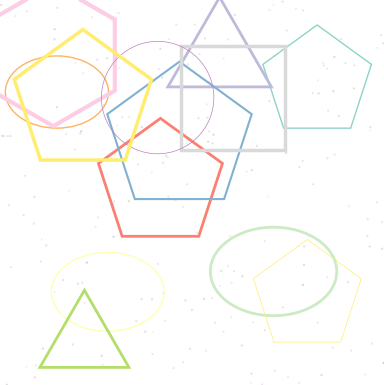[{"shape": "pentagon", "thickness": 1, "radius": 0.74, "center": [0.824, 0.787]}, {"shape": "oval", "thickness": 1, "radius": 0.73, "center": [0.28, 0.242]}, {"shape": "triangle", "thickness": 2, "radius": 0.78, "center": [0.57, 0.852]}, {"shape": "pentagon", "thickness": 2, "radius": 0.85, "center": [0.417, 0.523]}, {"shape": "pentagon", "thickness": 1.5, "radius": 0.99, "center": [0.466, 0.643]}, {"shape": "oval", "thickness": 1, "radius": 0.67, "center": [0.148, 0.761]}, {"shape": "triangle", "thickness": 2, "radius": 0.67, "center": [0.219, 0.113]}, {"shape": "hexagon", "thickness": 3, "radius": 0.92, "center": [0.138, 0.857]}, {"shape": "square", "thickness": 2.5, "radius": 0.68, "center": [0.604, 0.746]}, {"shape": "circle", "thickness": 0.5, "radius": 0.73, "center": [0.409, 0.747]}, {"shape": "oval", "thickness": 2, "radius": 0.82, "center": [0.711, 0.295]}, {"shape": "pentagon", "thickness": 2.5, "radius": 0.94, "center": [0.215, 0.736]}, {"shape": "pentagon", "thickness": 0.5, "radius": 0.74, "center": [0.798, 0.231]}]